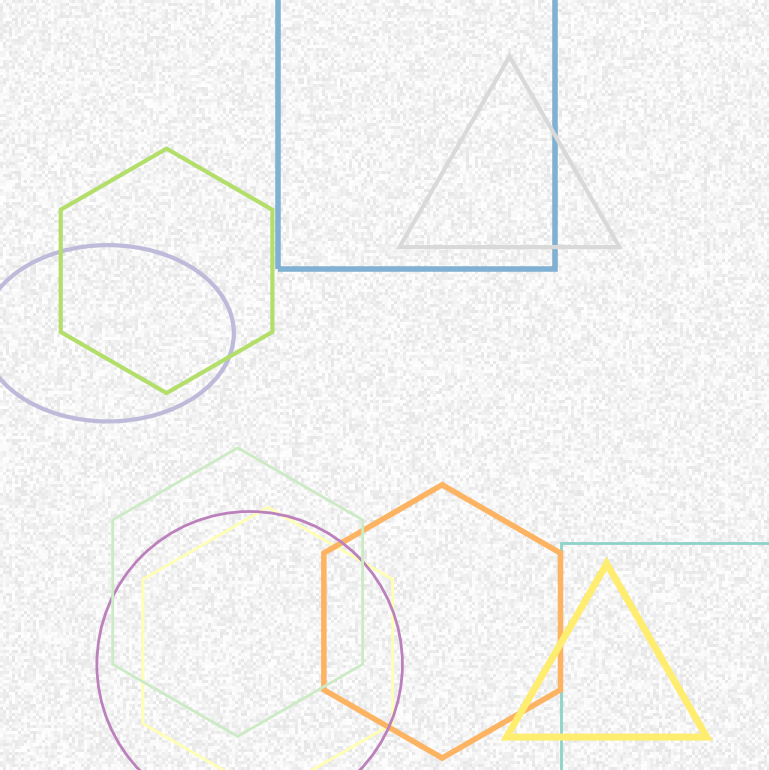[{"shape": "square", "thickness": 1, "radius": 0.8, "center": [0.888, 0.135]}, {"shape": "hexagon", "thickness": 1, "radius": 0.94, "center": [0.348, 0.154]}, {"shape": "oval", "thickness": 1.5, "radius": 0.82, "center": [0.14, 0.567]}, {"shape": "square", "thickness": 2, "radius": 0.9, "center": [0.541, 0.83]}, {"shape": "hexagon", "thickness": 2, "radius": 0.89, "center": [0.574, 0.193]}, {"shape": "hexagon", "thickness": 1.5, "radius": 0.79, "center": [0.216, 0.648]}, {"shape": "triangle", "thickness": 1.5, "radius": 0.82, "center": [0.662, 0.762]}, {"shape": "circle", "thickness": 1, "radius": 0.99, "center": [0.324, 0.137]}, {"shape": "hexagon", "thickness": 1, "radius": 0.94, "center": [0.309, 0.231]}, {"shape": "triangle", "thickness": 2.5, "radius": 0.75, "center": [0.788, 0.118]}]